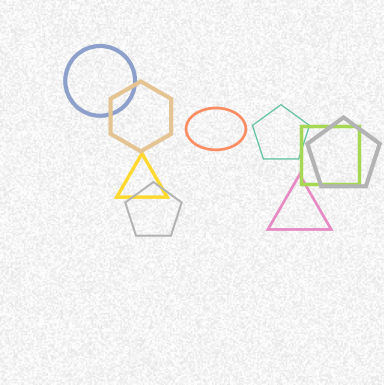[{"shape": "pentagon", "thickness": 1, "radius": 0.39, "center": [0.73, 0.65]}, {"shape": "oval", "thickness": 2, "radius": 0.39, "center": [0.561, 0.665]}, {"shape": "circle", "thickness": 3, "radius": 0.45, "center": [0.26, 0.79]}, {"shape": "triangle", "thickness": 2, "radius": 0.47, "center": [0.778, 0.451]}, {"shape": "square", "thickness": 2.5, "radius": 0.38, "center": [0.858, 0.598]}, {"shape": "triangle", "thickness": 2.5, "radius": 0.38, "center": [0.369, 0.526]}, {"shape": "hexagon", "thickness": 3, "radius": 0.45, "center": [0.366, 0.698]}, {"shape": "pentagon", "thickness": 3, "radius": 0.49, "center": [0.892, 0.596]}, {"shape": "pentagon", "thickness": 1.5, "radius": 0.39, "center": [0.399, 0.45]}]